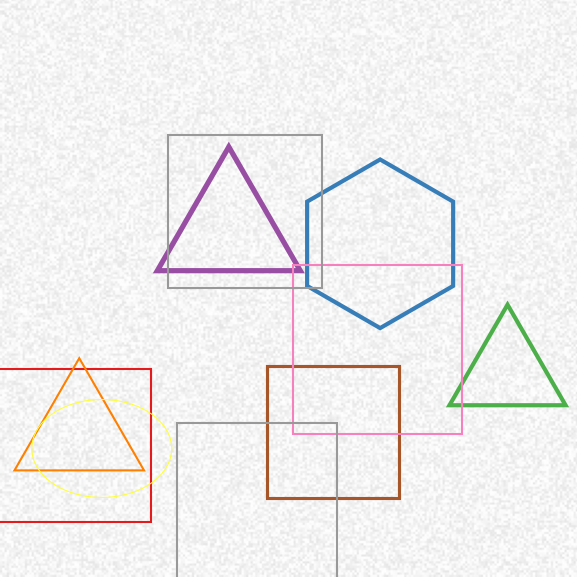[{"shape": "square", "thickness": 1, "radius": 0.66, "center": [0.13, 0.228]}, {"shape": "hexagon", "thickness": 2, "radius": 0.73, "center": [0.658, 0.577]}, {"shape": "triangle", "thickness": 2, "radius": 0.58, "center": [0.879, 0.355]}, {"shape": "triangle", "thickness": 2.5, "radius": 0.71, "center": [0.396, 0.602]}, {"shape": "triangle", "thickness": 1, "radius": 0.65, "center": [0.137, 0.249]}, {"shape": "oval", "thickness": 0.5, "radius": 0.61, "center": [0.176, 0.223]}, {"shape": "square", "thickness": 1.5, "radius": 0.57, "center": [0.577, 0.251]}, {"shape": "square", "thickness": 1, "radius": 0.73, "center": [0.654, 0.394]}, {"shape": "square", "thickness": 1, "radius": 0.67, "center": [0.424, 0.633]}, {"shape": "square", "thickness": 1, "radius": 0.7, "center": [0.445, 0.127]}]